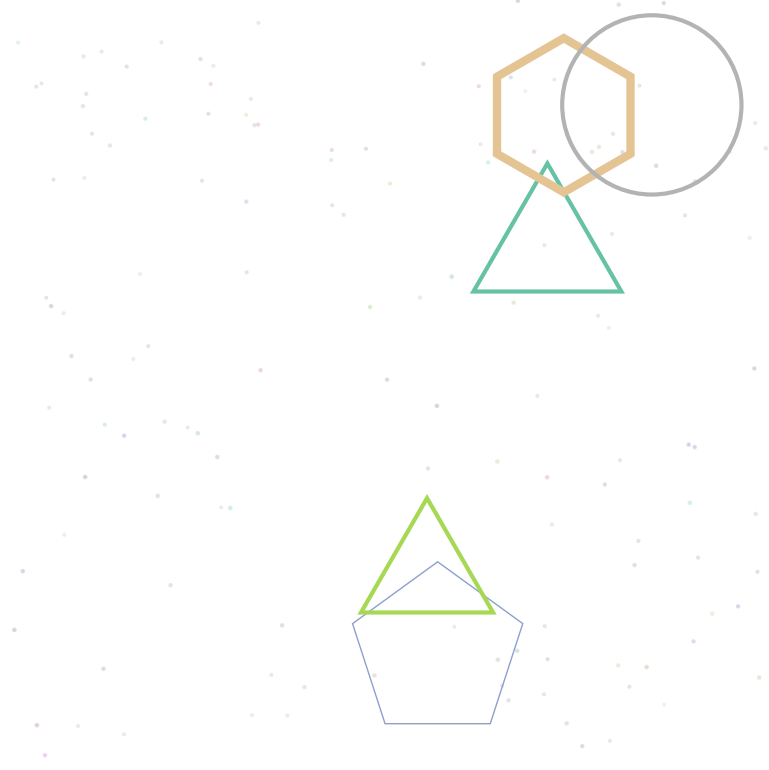[{"shape": "triangle", "thickness": 1.5, "radius": 0.55, "center": [0.711, 0.677]}, {"shape": "pentagon", "thickness": 0.5, "radius": 0.58, "center": [0.568, 0.154]}, {"shape": "triangle", "thickness": 1.5, "radius": 0.5, "center": [0.555, 0.254]}, {"shape": "hexagon", "thickness": 3, "radius": 0.5, "center": [0.732, 0.85]}, {"shape": "circle", "thickness": 1.5, "radius": 0.58, "center": [0.847, 0.864]}]